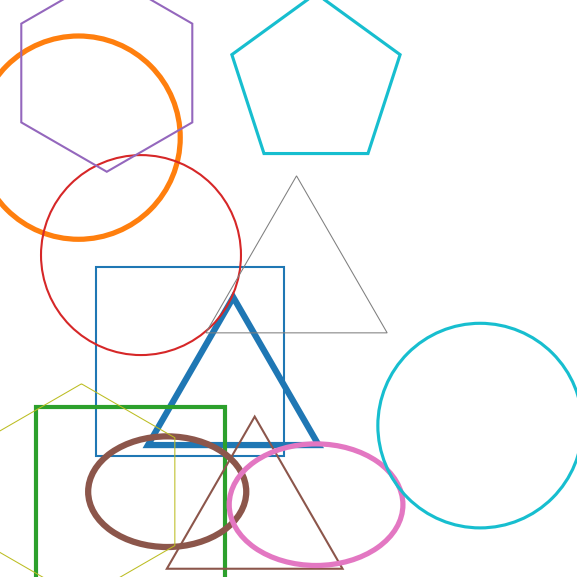[{"shape": "square", "thickness": 1, "radius": 0.81, "center": [0.329, 0.373]}, {"shape": "triangle", "thickness": 3, "radius": 0.85, "center": [0.404, 0.314]}, {"shape": "circle", "thickness": 2.5, "radius": 0.88, "center": [0.136, 0.761]}, {"shape": "square", "thickness": 2, "radius": 0.82, "center": [0.226, 0.131]}, {"shape": "circle", "thickness": 1, "radius": 0.87, "center": [0.244, 0.557]}, {"shape": "hexagon", "thickness": 1, "radius": 0.85, "center": [0.185, 0.873]}, {"shape": "oval", "thickness": 3, "radius": 0.68, "center": [0.29, 0.148]}, {"shape": "triangle", "thickness": 1, "radius": 0.88, "center": [0.441, 0.102]}, {"shape": "oval", "thickness": 2.5, "radius": 0.75, "center": [0.547, 0.125]}, {"shape": "triangle", "thickness": 0.5, "radius": 0.91, "center": [0.513, 0.513]}, {"shape": "hexagon", "thickness": 0.5, "radius": 0.93, "center": [0.141, 0.148]}, {"shape": "pentagon", "thickness": 1.5, "radius": 0.77, "center": [0.547, 0.857]}, {"shape": "circle", "thickness": 1.5, "radius": 0.89, "center": [0.831, 0.262]}]